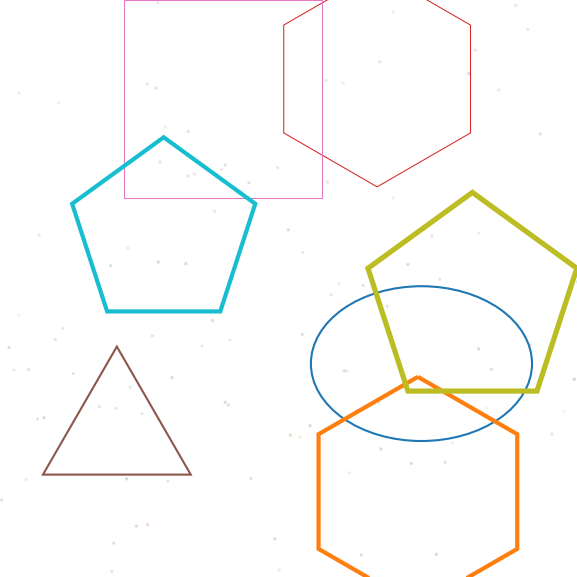[{"shape": "oval", "thickness": 1, "radius": 0.96, "center": [0.73, 0.369]}, {"shape": "hexagon", "thickness": 2, "radius": 0.99, "center": [0.724, 0.148]}, {"shape": "hexagon", "thickness": 0.5, "radius": 0.93, "center": [0.653, 0.862]}, {"shape": "triangle", "thickness": 1, "radius": 0.74, "center": [0.202, 0.251]}, {"shape": "square", "thickness": 0.5, "radius": 0.86, "center": [0.386, 0.827]}, {"shape": "pentagon", "thickness": 2.5, "radius": 0.95, "center": [0.818, 0.476]}, {"shape": "pentagon", "thickness": 2, "radius": 0.83, "center": [0.283, 0.595]}]